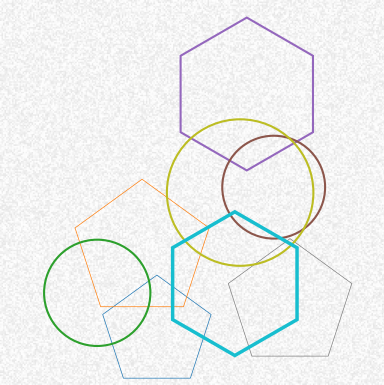[{"shape": "pentagon", "thickness": 0.5, "radius": 0.74, "center": [0.407, 0.137]}, {"shape": "pentagon", "thickness": 0.5, "radius": 0.92, "center": [0.369, 0.351]}, {"shape": "circle", "thickness": 1.5, "radius": 0.69, "center": [0.253, 0.239]}, {"shape": "hexagon", "thickness": 1.5, "radius": 0.99, "center": [0.641, 0.756]}, {"shape": "circle", "thickness": 1.5, "radius": 0.67, "center": [0.711, 0.514]}, {"shape": "pentagon", "thickness": 0.5, "radius": 0.84, "center": [0.753, 0.211]}, {"shape": "circle", "thickness": 1.5, "radius": 0.95, "center": [0.624, 0.5]}, {"shape": "hexagon", "thickness": 2.5, "radius": 0.93, "center": [0.61, 0.263]}]